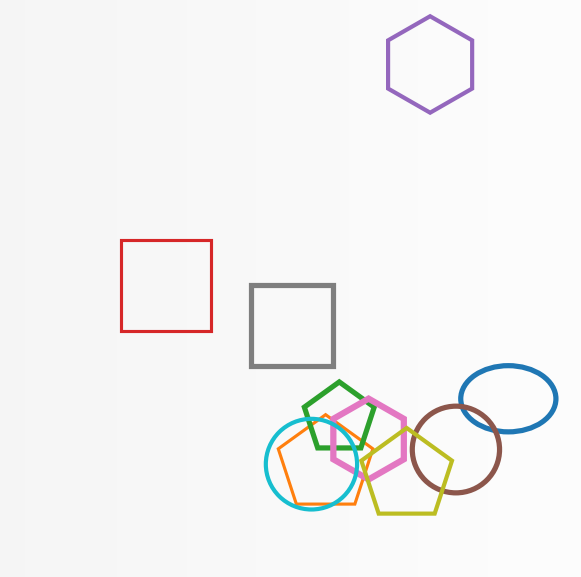[{"shape": "oval", "thickness": 2.5, "radius": 0.41, "center": [0.875, 0.309]}, {"shape": "pentagon", "thickness": 1.5, "radius": 0.43, "center": [0.56, 0.195]}, {"shape": "pentagon", "thickness": 2.5, "radius": 0.32, "center": [0.584, 0.275]}, {"shape": "square", "thickness": 1.5, "radius": 0.39, "center": [0.286, 0.505]}, {"shape": "hexagon", "thickness": 2, "radius": 0.42, "center": [0.74, 0.888]}, {"shape": "circle", "thickness": 2.5, "radius": 0.38, "center": [0.784, 0.221]}, {"shape": "hexagon", "thickness": 3, "radius": 0.35, "center": [0.634, 0.239]}, {"shape": "square", "thickness": 2.5, "radius": 0.35, "center": [0.502, 0.435]}, {"shape": "pentagon", "thickness": 2, "radius": 0.41, "center": [0.7, 0.176]}, {"shape": "circle", "thickness": 2, "radius": 0.39, "center": [0.536, 0.195]}]